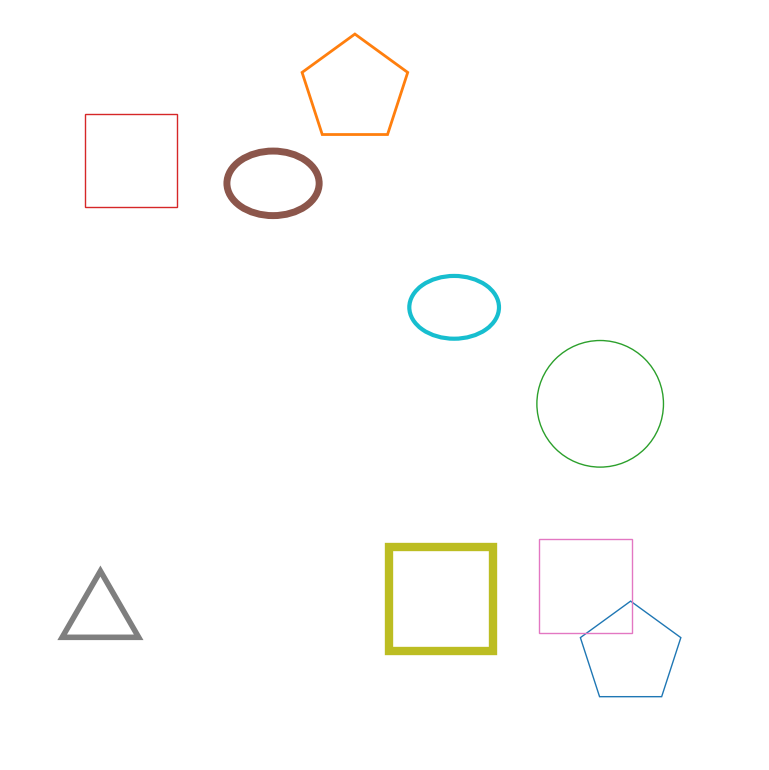[{"shape": "pentagon", "thickness": 0.5, "radius": 0.34, "center": [0.819, 0.151]}, {"shape": "pentagon", "thickness": 1, "radius": 0.36, "center": [0.461, 0.884]}, {"shape": "circle", "thickness": 0.5, "radius": 0.41, "center": [0.779, 0.476]}, {"shape": "square", "thickness": 0.5, "radius": 0.3, "center": [0.171, 0.792]}, {"shape": "oval", "thickness": 2.5, "radius": 0.3, "center": [0.355, 0.762]}, {"shape": "square", "thickness": 0.5, "radius": 0.3, "center": [0.76, 0.239]}, {"shape": "triangle", "thickness": 2, "radius": 0.29, "center": [0.13, 0.201]}, {"shape": "square", "thickness": 3, "radius": 0.34, "center": [0.573, 0.222]}, {"shape": "oval", "thickness": 1.5, "radius": 0.29, "center": [0.59, 0.601]}]